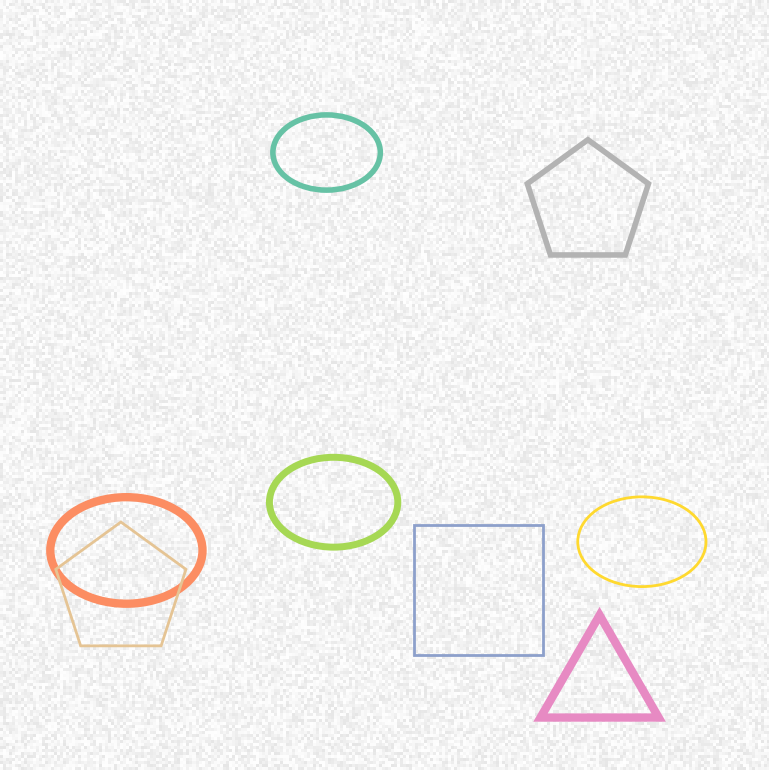[{"shape": "oval", "thickness": 2, "radius": 0.35, "center": [0.424, 0.802]}, {"shape": "oval", "thickness": 3, "radius": 0.49, "center": [0.164, 0.285]}, {"shape": "square", "thickness": 1, "radius": 0.42, "center": [0.621, 0.234]}, {"shape": "triangle", "thickness": 3, "radius": 0.44, "center": [0.779, 0.112]}, {"shape": "oval", "thickness": 2.5, "radius": 0.42, "center": [0.433, 0.348]}, {"shape": "oval", "thickness": 1, "radius": 0.42, "center": [0.834, 0.296]}, {"shape": "pentagon", "thickness": 1, "radius": 0.44, "center": [0.157, 0.233]}, {"shape": "pentagon", "thickness": 2, "radius": 0.41, "center": [0.763, 0.736]}]